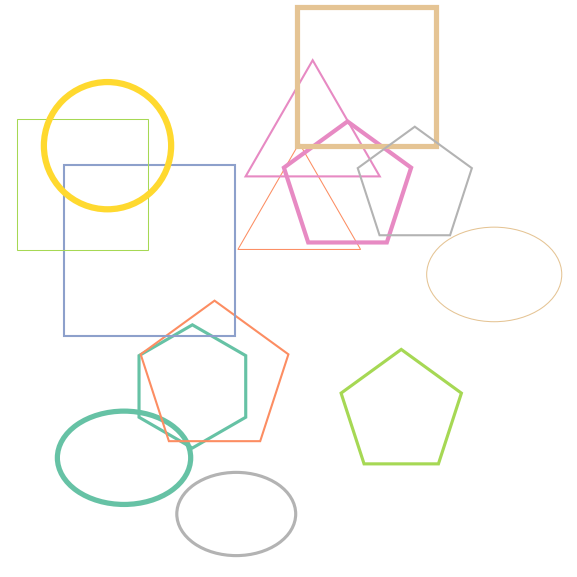[{"shape": "oval", "thickness": 2.5, "radius": 0.58, "center": [0.215, 0.206]}, {"shape": "hexagon", "thickness": 1.5, "radius": 0.53, "center": [0.333, 0.33]}, {"shape": "pentagon", "thickness": 1, "radius": 0.67, "center": [0.372, 0.344]}, {"shape": "triangle", "thickness": 0.5, "radius": 0.61, "center": [0.518, 0.628]}, {"shape": "square", "thickness": 1, "radius": 0.74, "center": [0.259, 0.565]}, {"shape": "pentagon", "thickness": 2, "radius": 0.58, "center": [0.602, 0.673]}, {"shape": "triangle", "thickness": 1, "radius": 0.67, "center": [0.541, 0.761]}, {"shape": "square", "thickness": 0.5, "radius": 0.56, "center": [0.143, 0.68]}, {"shape": "pentagon", "thickness": 1.5, "radius": 0.55, "center": [0.695, 0.285]}, {"shape": "circle", "thickness": 3, "radius": 0.55, "center": [0.186, 0.747]}, {"shape": "oval", "thickness": 0.5, "radius": 0.58, "center": [0.856, 0.524]}, {"shape": "square", "thickness": 2.5, "radius": 0.6, "center": [0.634, 0.867]}, {"shape": "oval", "thickness": 1.5, "radius": 0.51, "center": [0.409, 0.109]}, {"shape": "pentagon", "thickness": 1, "radius": 0.52, "center": [0.718, 0.676]}]